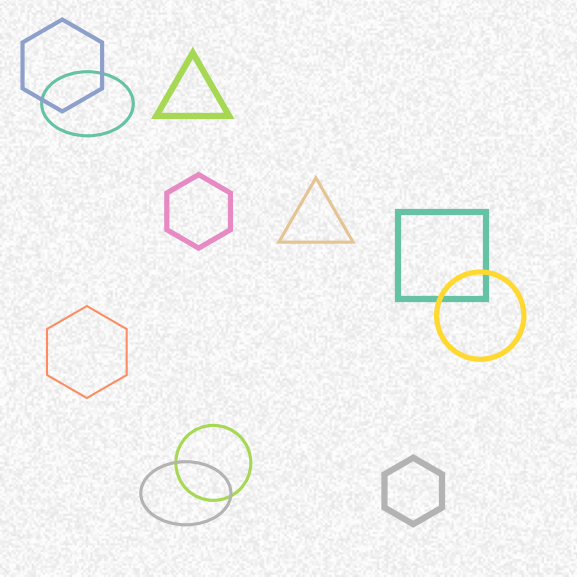[{"shape": "oval", "thickness": 1.5, "radius": 0.4, "center": [0.151, 0.819]}, {"shape": "square", "thickness": 3, "radius": 0.38, "center": [0.766, 0.556]}, {"shape": "hexagon", "thickness": 1, "radius": 0.4, "center": [0.15, 0.39]}, {"shape": "hexagon", "thickness": 2, "radius": 0.4, "center": [0.108, 0.886]}, {"shape": "hexagon", "thickness": 2.5, "radius": 0.32, "center": [0.344, 0.633]}, {"shape": "triangle", "thickness": 3, "radius": 0.36, "center": [0.334, 0.835]}, {"shape": "circle", "thickness": 1.5, "radius": 0.32, "center": [0.369, 0.198]}, {"shape": "circle", "thickness": 2.5, "radius": 0.38, "center": [0.832, 0.453]}, {"shape": "triangle", "thickness": 1.5, "radius": 0.37, "center": [0.547, 0.617]}, {"shape": "oval", "thickness": 1.5, "radius": 0.39, "center": [0.322, 0.145]}, {"shape": "hexagon", "thickness": 3, "radius": 0.29, "center": [0.716, 0.149]}]